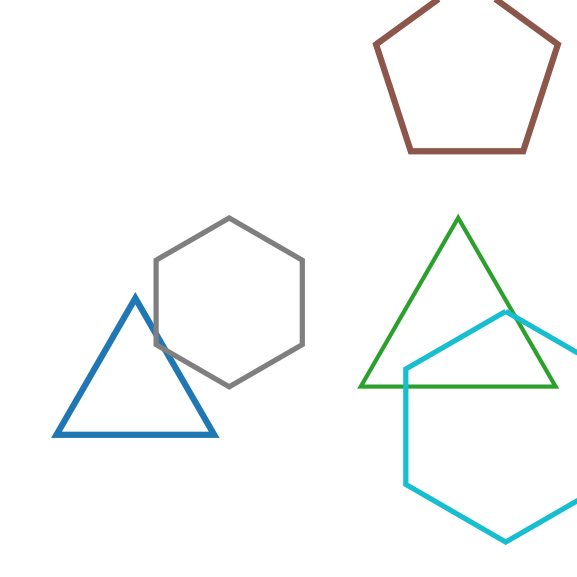[{"shape": "triangle", "thickness": 3, "radius": 0.79, "center": [0.234, 0.325]}, {"shape": "triangle", "thickness": 2, "radius": 0.97, "center": [0.793, 0.427]}, {"shape": "pentagon", "thickness": 3, "radius": 0.83, "center": [0.809, 0.871]}, {"shape": "hexagon", "thickness": 2.5, "radius": 0.73, "center": [0.397, 0.476]}, {"shape": "hexagon", "thickness": 2.5, "radius": 1.0, "center": [0.876, 0.26]}]